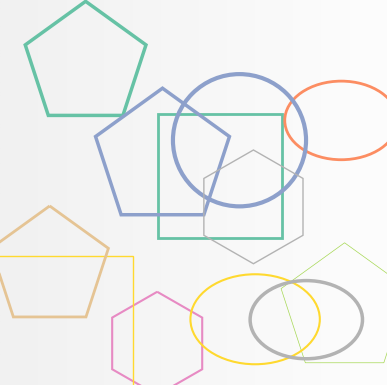[{"shape": "square", "thickness": 2, "radius": 0.8, "center": [0.568, 0.542]}, {"shape": "pentagon", "thickness": 2.5, "radius": 0.82, "center": [0.221, 0.833]}, {"shape": "oval", "thickness": 2, "radius": 0.73, "center": [0.881, 0.687]}, {"shape": "pentagon", "thickness": 2.5, "radius": 0.91, "center": [0.419, 0.589]}, {"shape": "circle", "thickness": 3, "radius": 0.86, "center": [0.618, 0.636]}, {"shape": "hexagon", "thickness": 1.5, "radius": 0.67, "center": [0.406, 0.108]}, {"shape": "pentagon", "thickness": 0.5, "radius": 0.86, "center": [0.889, 0.197]}, {"shape": "square", "thickness": 1, "radius": 0.93, "center": [0.158, 0.151]}, {"shape": "oval", "thickness": 1.5, "radius": 0.83, "center": [0.658, 0.171]}, {"shape": "pentagon", "thickness": 2, "radius": 0.8, "center": [0.128, 0.306]}, {"shape": "hexagon", "thickness": 1, "radius": 0.74, "center": [0.654, 0.463]}, {"shape": "oval", "thickness": 2.5, "radius": 0.73, "center": [0.79, 0.17]}]